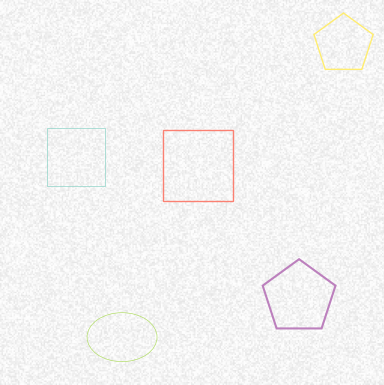[{"shape": "square", "thickness": 0.5, "radius": 0.38, "center": [0.197, 0.593]}, {"shape": "square", "thickness": 1, "radius": 0.46, "center": [0.514, 0.57]}, {"shape": "oval", "thickness": 0.5, "radius": 0.45, "center": [0.317, 0.124]}, {"shape": "pentagon", "thickness": 1.5, "radius": 0.5, "center": [0.777, 0.227]}, {"shape": "pentagon", "thickness": 1, "radius": 0.4, "center": [0.892, 0.885]}]